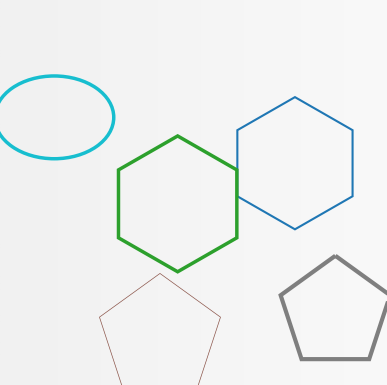[{"shape": "hexagon", "thickness": 1.5, "radius": 0.86, "center": [0.761, 0.576]}, {"shape": "hexagon", "thickness": 2.5, "radius": 0.88, "center": [0.458, 0.47]}, {"shape": "pentagon", "thickness": 0.5, "radius": 0.82, "center": [0.413, 0.126]}, {"shape": "pentagon", "thickness": 3, "radius": 0.74, "center": [0.865, 0.187]}, {"shape": "oval", "thickness": 2.5, "radius": 0.77, "center": [0.14, 0.695]}]